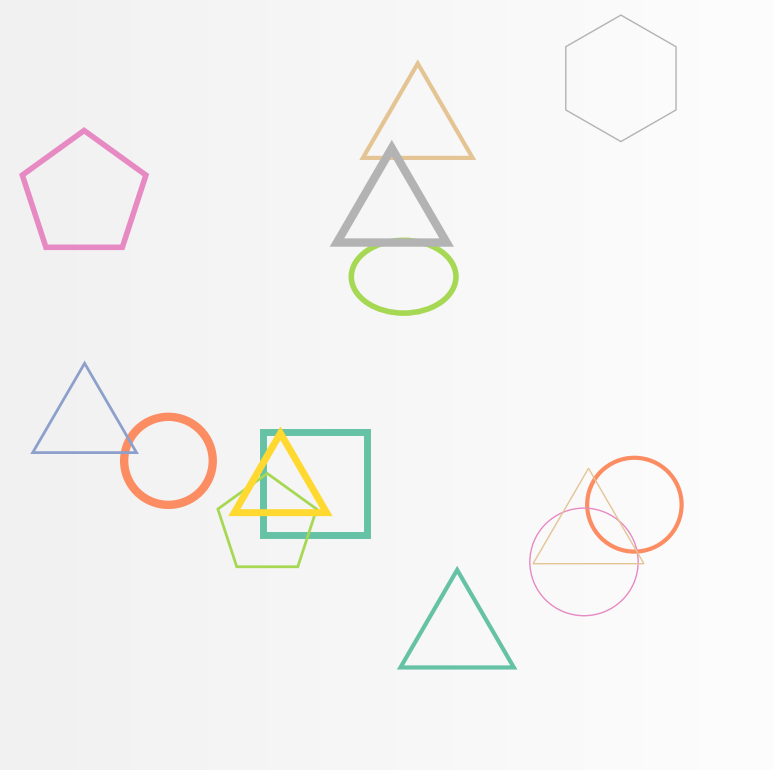[{"shape": "square", "thickness": 2.5, "radius": 0.34, "center": [0.407, 0.372]}, {"shape": "triangle", "thickness": 1.5, "radius": 0.42, "center": [0.59, 0.175]}, {"shape": "circle", "thickness": 1.5, "radius": 0.3, "center": [0.819, 0.345]}, {"shape": "circle", "thickness": 3, "radius": 0.29, "center": [0.217, 0.402]}, {"shape": "triangle", "thickness": 1, "radius": 0.39, "center": [0.109, 0.451]}, {"shape": "circle", "thickness": 0.5, "radius": 0.35, "center": [0.754, 0.27]}, {"shape": "pentagon", "thickness": 2, "radius": 0.42, "center": [0.109, 0.747]}, {"shape": "pentagon", "thickness": 1, "radius": 0.34, "center": [0.345, 0.318]}, {"shape": "oval", "thickness": 2, "radius": 0.34, "center": [0.521, 0.641]}, {"shape": "triangle", "thickness": 2.5, "radius": 0.34, "center": [0.362, 0.369]}, {"shape": "triangle", "thickness": 0.5, "radius": 0.41, "center": [0.759, 0.309]}, {"shape": "triangle", "thickness": 1.5, "radius": 0.41, "center": [0.539, 0.836]}, {"shape": "triangle", "thickness": 3, "radius": 0.41, "center": [0.506, 0.726]}, {"shape": "hexagon", "thickness": 0.5, "radius": 0.41, "center": [0.801, 0.898]}]